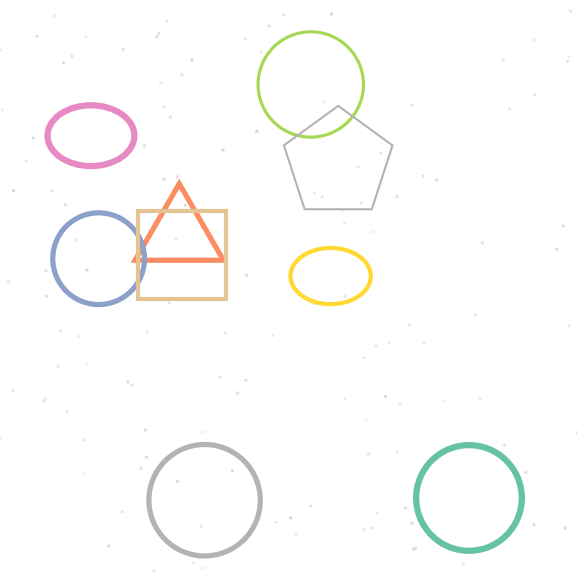[{"shape": "circle", "thickness": 3, "radius": 0.46, "center": [0.812, 0.137]}, {"shape": "triangle", "thickness": 2.5, "radius": 0.44, "center": [0.31, 0.593]}, {"shape": "circle", "thickness": 2.5, "radius": 0.4, "center": [0.171, 0.551]}, {"shape": "oval", "thickness": 3, "radius": 0.38, "center": [0.157, 0.764]}, {"shape": "circle", "thickness": 1.5, "radius": 0.46, "center": [0.538, 0.853]}, {"shape": "oval", "thickness": 2, "radius": 0.35, "center": [0.573, 0.521]}, {"shape": "square", "thickness": 2, "radius": 0.38, "center": [0.316, 0.558]}, {"shape": "circle", "thickness": 2.5, "radius": 0.48, "center": [0.354, 0.133]}, {"shape": "pentagon", "thickness": 1, "radius": 0.49, "center": [0.586, 0.717]}]